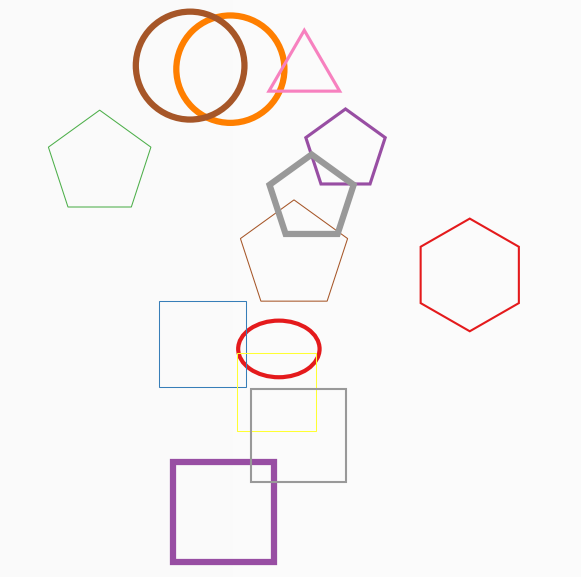[{"shape": "hexagon", "thickness": 1, "radius": 0.49, "center": [0.808, 0.523]}, {"shape": "oval", "thickness": 2, "radius": 0.35, "center": [0.48, 0.395]}, {"shape": "square", "thickness": 0.5, "radius": 0.37, "center": [0.348, 0.404]}, {"shape": "pentagon", "thickness": 0.5, "radius": 0.46, "center": [0.171, 0.716]}, {"shape": "square", "thickness": 3, "radius": 0.43, "center": [0.385, 0.112]}, {"shape": "pentagon", "thickness": 1.5, "radius": 0.36, "center": [0.594, 0.739]}, {"shape": "circle", "thickness": 3, "radius": 0.46, "center": [0.396, 0.879]}, {"shape": "square", "thickness": 0.5, "radius": 0.34, "center": [0.475, 0.32]}, {"shape": "pentagon", "thickness": 0.5, "radius": 0.48, "center": [0.506, 0.556]}, {"shape": "circle", "thickness": 3, "radius": 0.47, "center": [0.327, 0.886]}, {"shape": "triangle", "thickness": 1.5, "radius": 0.35, "center": [0.524, 0.876]}, {"shape": "pentagon", "thickness": 3, "radius": 0.38, "center": [0.536, 0.656]}, {"shape": "square", "thickness": 1, "radius": 0.41, "center": [0.514, 0.245]}]